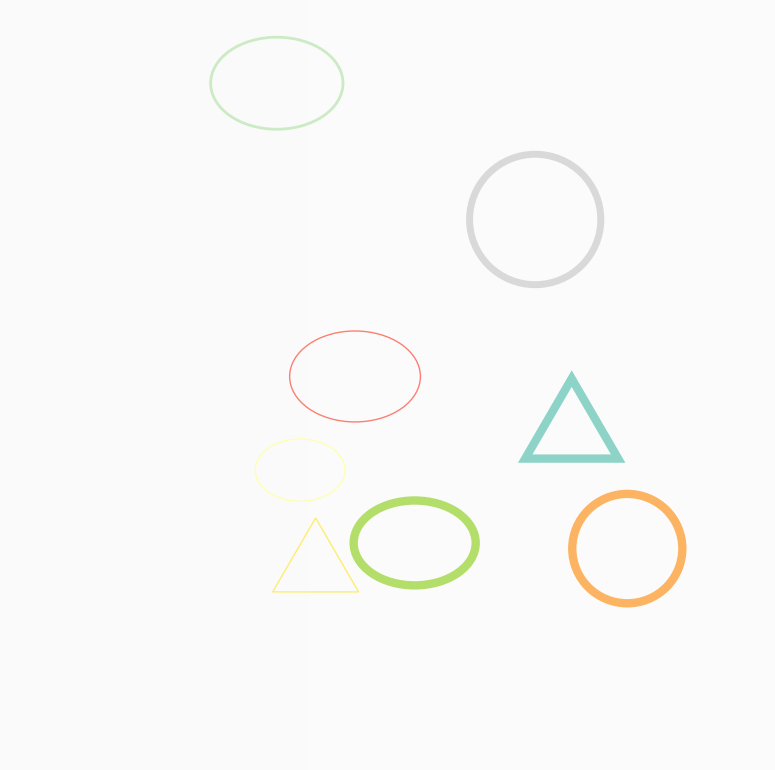[{"shape": "triangle", "thickness": 3, "radius": 0.35, "center": [0.738, 0.439]}, {"shape": "oval", "thickness": 0.5, "radius": 0.29, "center": [0.387, 0.389]}, {"shape": "oval", "thickness": 0.5, "radius": 0.42, "center": [0.458, 0.511]}, {"shape": "circle", "thickness": 3, "radius": 0.36, "center": [0.809, 0.288]}, {"shape": "oval", "thickness": 3, "radius": 0.39, "center": [0.535, 0.295]}, {"shape": "circle", "thickness": 2.5, "radius": 0.42, "center": [0.691, 0.715]}, {"shape": "oval", "thickness": 1, "radius": 0.43, "center": [0.357, 0.892]}, {"shape": "triangle", "thickness": 0.5, "radius": 0.32, "center": [0.407, 0.263]}]